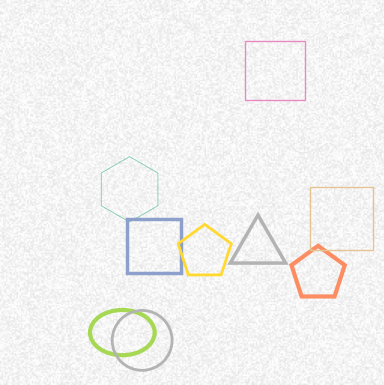[{"shape": "hexagon", "thickness": 0.5, "radius": 0.42, "center": [0.337, 0.508]}, {"shape": "pentagon", "thickness": 3, "radius": 0.36, "center": [0.826, 0.289]}, {"shape": "square", "thickness": 2.5, "radius": 0.35, "center": [0.4, 0.362]}, {"shape": "square", "thickness": 1, "radius": 0.39, "center": [0.714, 0.817]}, {"shape": "oval", "thickness": 3, "radius": 0.42, "center": [0.318, 0.136]}, {"shape": "pentagon", "thickness": 2, "radius": 0.36, "center": [0.532, 0.345]}, {"shape": "square", "thickness": 1, "radius": 0.41, "center": [0.887, 0.432]}, {"shape": "circle", "thickness": 2, "radius": 0.39, "center": [0.369, 0.116]}, {"shape": "triangle", "thickness": 2.5, "radius": 0.42, "center": [0.67, 0.358]}]